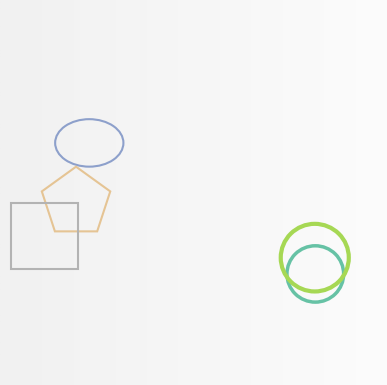[{"shape": "circle", "thickness": 2.5, "radius": 0.37, "center": [0.814, 0.288]}, {"shape": "oval", "thickness": 1.5, "radius": 0.44, "center": [0.23, 0.629]}, {"shape": "circle", "thickness": 3, "radius": 0.44, "center": [0.812, 0.331]}, {"shape": "pentagon", "thickness": 1.5, "radius": 0.46, "center": [0.196, 0.474]}, {"shape": "square", "thickness": 1.5, "radius": 0.43, "center": [0.114, 0.388]}]